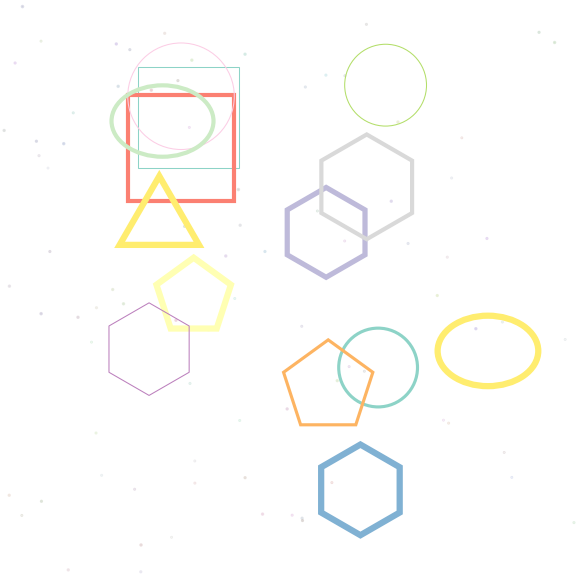[{"shape": "square", "thickness": 0.5, "radius": 0.44, "center": [0.327, 0.796]}, {"shape": "circle", "thickness": 1.5, "radius": 0.34, "center": [0.655, 0.363]}, {"shape": "pentagon", "thickness": 3, "radius": 0.34, "center": [0.335, 0.485]}, {"shape": "hexagon", "thickness": 2.5, "radius": 0.39, "center": [0.565, 0.597]}, {"shape": "square", "thickness": 2, "radius": 0.46, "center": [0.313, 0.743]}, {"shape": "hexagon", "thickness": 3, "radius": 0.39, "center": [0.624, 0.151]}, {"shape": "pentagon", "thickness": 1.5, "radius": 0.41, "center": [0.568, 0.329]}, {"shape": "circle", "thickness": 0.5, "radius": 0.35, "center": [0.668, 0.852]}, {"shape": "circle", "thickness": 0.5, "radius": 0.46, "center": [0.313, 0.832]}, {"shape": "hexagon", "thickness": 2, "radius": 0.45, "center": [0.635, 0.676]}, {"shape": "hexagon", "thickness": 0.5, "radius": 0.4, "center": [0.258, 0.395]}, {"shape": "oval", "thickness": 2, "radius": 0.44, "center": [0.281, 0.79]}, {"shape": "oval", "thickness": 3, "radius": 0.44, "center": [0.845, 0.391]}, {"shape": "triangle", "thickness": 3, "radius": 0.4, "center": [0.276, 0.615]}]